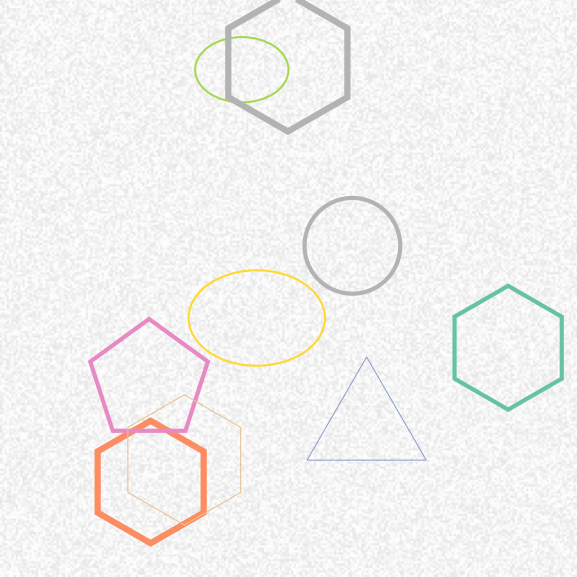[{"shape": "hexagon", "thickness": 2, "radius": 0.54, "center": [0.88, 0.397]}, {"shape": "hexagon", "thickness": 3, "radius": 0.53, "center": [0.261, 0.164]}, {"shape": "triangle", "thickness": 0.5, "radius": 0.6, "center": [0.635, 0.262]}, {"shape": "pentagon", "thickness": 2, "radius": 0.54, "center": [0.258, 0.34]}, {"shape": "oval", "thickness": 1, "radius": 0.4, "center": [0.419, 0.878]}, {"shape": "oval", "thickness": 1, "radius": 0.59, "center": [0.445, 0.448]}, {"shape": "hexagon", "thickness": 0.5, "radius": 0.56, "center": [0.319, 0.203]}, {"shape": "circle", "thickness": 2, "radius": 0.41, "center": [0.61, 0.573]}, {"shape": "hexagon", "thickness": 3, "radius": 0.6, "center": [0.498, 0.89]}]